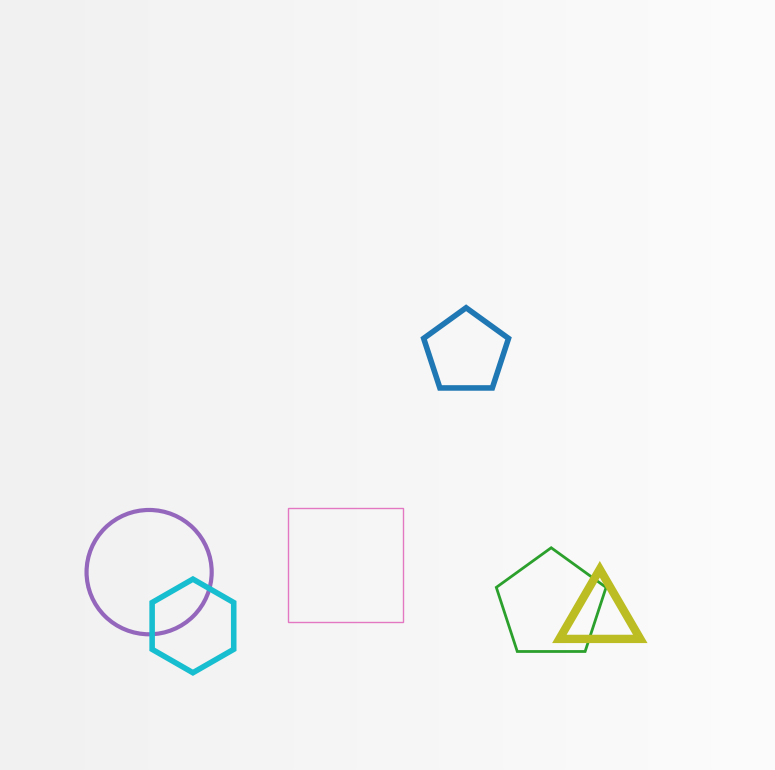[{"shape": "pentagon", "thickness": 2, "radius": 0.29, "center": [0.601, 0.543]}, {"shape": "pentagon", "thickness": 1, "radius": 0.37, "center": [0.711, 0.214]}, {"shape": "circle", "thickness": 1.5, "radius": 0.4, "center": [0.192, 0.257]}, {"shape": "square", "thickness": 0.5, "radius": 0.37, "center": [0.445, 0.267]}, {"shape": "triangle", "thickness": 3, "radius": 0.3, "center": [0.774, 0.2]}, {"shape": "hexagon", "thickness": 2, "radius": 0.3, "center": [0.249, 0.187]}]